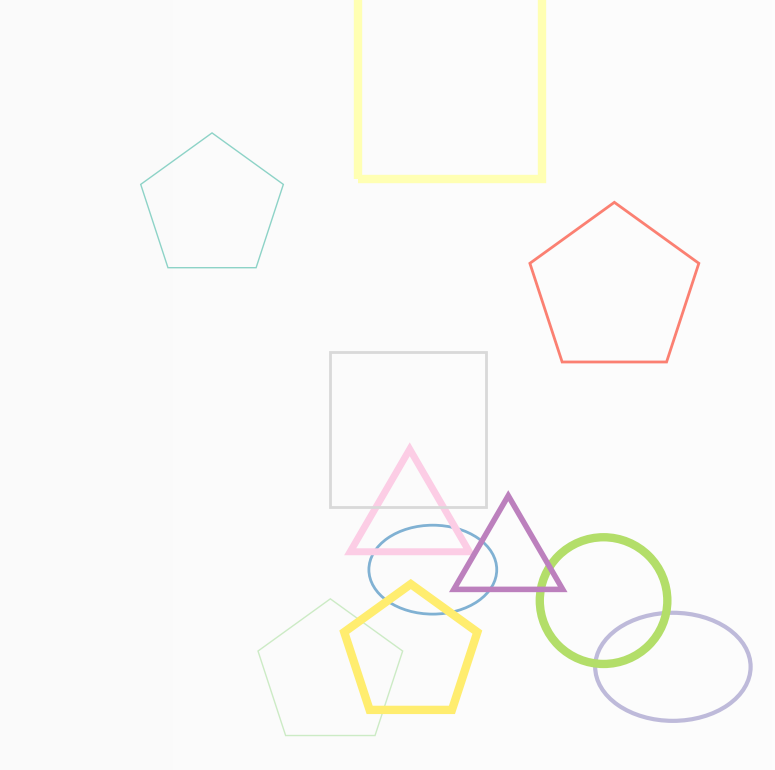[{"shape": "pentagon", "thickness": 0.5, "radius": 0.48, "center": [0.274, 0.731]}, {"shape": "square", "thickness": 3, "radius": 0.59, "center": [0.58, 0.886]}, {"shape": "oval", "thickness": 1.5, "radius": 0.5, "center": [0.868, 0.134]}, {"shape": "pentagon", "thickness": 1, "radius": 0.57, "center": [0.793, 0.623]}, {"shape": "oval", "thickness": 1, "radius": 0.41, "center": [0.558, 0.26]}, {"shape": "circle", "thickness": 3, "radius": 0.41, "center": [0.779, 0.22]}, {"shape": "triangle", "thickness": 2.5, "radius": 0.44, "center": [0.529, 0.328]}, {"shape": "square", "thickness": 1, "radius": 0.5, "center": [0.526, 0.442]}, {"shape": "triangle", "thickness": 2, "radius": 0.41, "center": [0.656, 0.275]}, {"shape": "pentagon", "thickness": 0.5, "radius": 0.49, "center": [0.426, 0.124]}, {"shape": "pentagon", "thickness": 3, "radius": 0.45, "center": [0.53, 0.151]}]